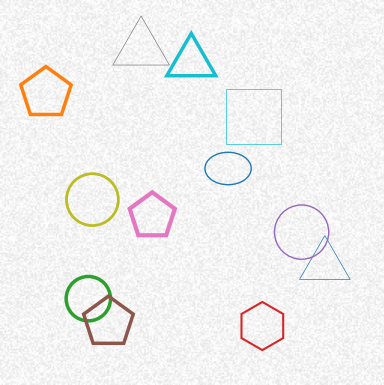[{"shape": "oval", "thickness": 1, "radius": 0.3, "center": [0.592, 0.562]}, {"shape": "triangle", "thickness": 0.5, "radius": 0.38, "center": [0.844, 0.312]}, {"shape": "pentagon", "thickness": 2.5, "radius": 0.34, "center": [0.119, 0.758]}, {"shape": "circle", "thickness": 2.5, "radius": 0.29, "center": [0.229, 0.224]}, {"shape": "hexagon", "thickness": 1.5, "radius": 0.31, "center": [0.681, 0.153]}, {"shape": "circle", "thickness": 1, "radius": 0.35, "center": [0.783, 0.397]}, {"shape": "pentagon", "thickness": 2.5, "radius": 0.34, "center": [0.282, 0.163]}, {"shape": "pentagon", "thickness": 3, "radius": 0.31, "center": [0.395, 0.439]}, {"shape": "triangle", "thickness": 0.5, "radius": 0.42, "center": [0.367, 0.874]}, {"shape": "circle", "thickness": 2, "radius": 0.34, "center": [0.24, 0.481]}, {"shape": "square", "thickness": 0.5, "radius": 0.36, "center": [0.658, 0.698]}, {"shape": "triangle", "thickness": 2.5, "radius": 0.37, "center": [0.497, 0.84]}]